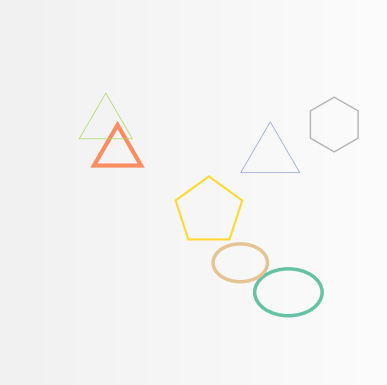[{"shape": "oval", "thickness": 2.5, "radius": 0.44, "center": [0.744, 0.241]}, {"shape": "triangle", "thickness": 3, "radius": 0.35, "center": [0.303, 0.605]}, {"shape": "triangle", "thickness": 0.5, "radius": 0.44, "center": [0.697, 0.595]}, {"shape": "triangle", "thickness": 0.5, "radius": 0.4, "center": [0.273, 0.679]}, {"shape": "pentagon", "thickness": 1.5, "radius": 0.45, "center": [0.539, 0.451]}, {"shape": "oval", "thickness": 2.5, "radius": 0.35, "center": [0.62, 0.317]}, {"shape": "hexagon", "thickness": 1, "radius": 0.36, "center": [0.863, 0.677]}]